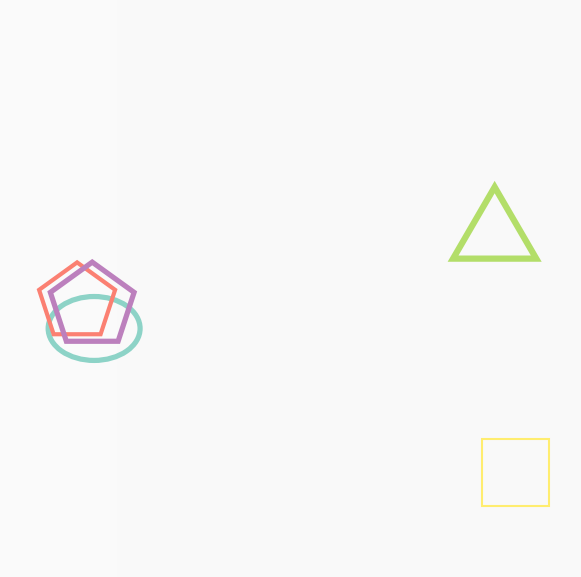[{"shape": "oval", "thickness": 2.5, "radius": 0.4, "center": [0.162, 0.43]}, {"shape": "pentagon", "thickness": 2, "radius": 0.34, "center": [0.133, 0.476]}, {"shape": "triangle", "thickness": 3, "radius": 0.41, "center": [0.851, 0.593]}, {"shape": "pentagon", "thickness": 2.5, "radius": 0.38, "center": [0.159, 0.469]}, {"shape": "square", "thickness": 1, "radius": 0.29, "center": [0.887, 0.18]}]